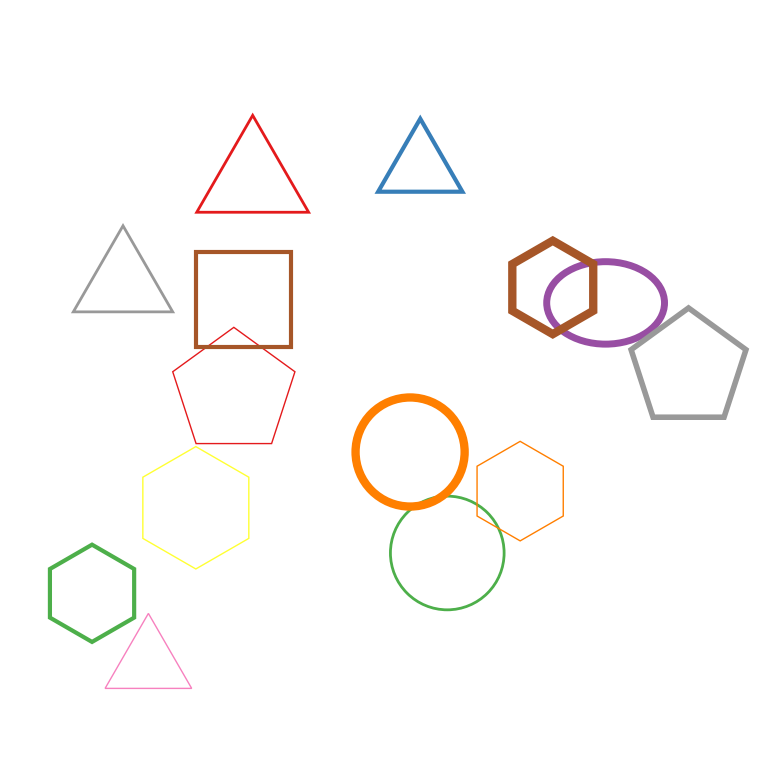[{"shape": "triangle", "thickness": 1, "radius": 0.42, "center": [0.328, 0.766]}, {"shape": "pentagon", "thickness": 0.5, "radius": 0.42, "center": [0.304, 0.491]}, {"shape": "triangle", "thickness": 1.5, "radius": 0.32, "center": [0.546, 0.783]}, {"shape": "circle", "thickness": 1, "radius": 0.37, "center": [0.581, 0.282]}, {"shape": "hexagon", "thickness": 1.5, "radius": 0.32, "center": [0.12, 0.229]}, {"shape": "oval", "thickness": 2.5, "radius": 0.38, "center": [0.787, 0.607]}, {"shape": "circle", "thickness": 3, "radius": 0.35, "center": [0.533, 0.413]}, {"shape": "hexagon", "thickness": 0.5, "radius": 0.32, "center": [0.676, 0.362]}, {"shape": "hexagon", "thickness": 0.5, "radius": 0.4, "center": [0.254, 0.341]}, {"shape": "square", "thickness": 1.5, "radius": 0.31, "center": [0.316, 0.611]}, {"shape": "hexagon", "thickness": 3, "radius": 0.3, "center": [0.718, 0.627]}, {"shape": "triangle", "thickness": 0.5, "radius": 0.32, "center": [0.193, 0.138]}, {"shape": "pentagon", "thickness": 2, "radius": 0.39, "center": [0.894, 0.522]}, {"shape": "triangle", "thickness": 1, "radius": 0.37, "center": [0.16, 0.632]}]